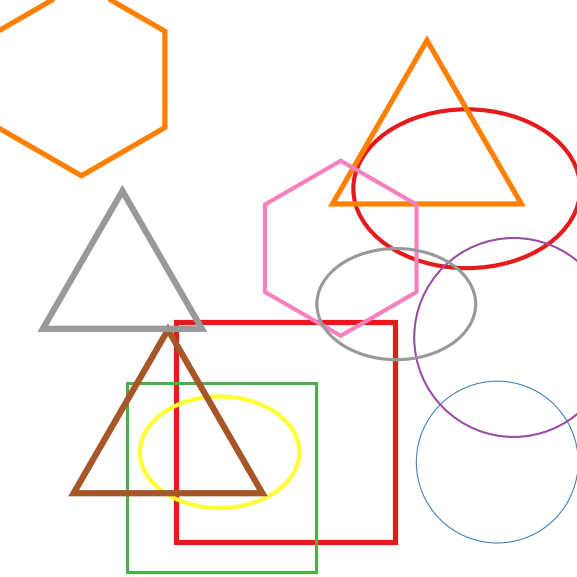[{"shape": "oval", "thickness": 2, "radius": 0.98, "center": [0.808, 0.672]}, {"shape": "square", "thickness": 2.5, "radius": 0.95, "center": [0.495, 0.251]}, {"shape": "circle", "thickness": 0.5, "radius": 0.7, "center": [0.861, 0.199]}, {"shape": "square", "thickness": 1.5, "radius": 0.82, "center": [0.384, 0.172]}, {"shape": "circle", "thickness": 1, "radius": 0.86, "center": [0.89, 0.415]}, {"shape": "triangle", "thickness": 2.5, "radius": 0.94, "center": [0.739, 0.74]}, {"shape": "hexagon", "thickness": 2.5, "radius": 0.83, "center": [0.141, 0.862]}, {"shape": "oval", "thickness": 2, "radius": 0.69, "center": [0.38, 0.216]}, {"shape": "triangle", "thickness": 3, "radius": 0.94, "center": [0.291, 0.239]}, {"shape": "hexagon", "thickness": 2, "radius": 0.76, "center": [0.59, 0.569]}, {"shape": "triangle", "thickness": 3, "radius": 0.8, "center": [0.212, 0.509]}, {"shape": "oval", "thickness": 1.5, "radius": 0.69, "center": [0.686, 0.473]}]